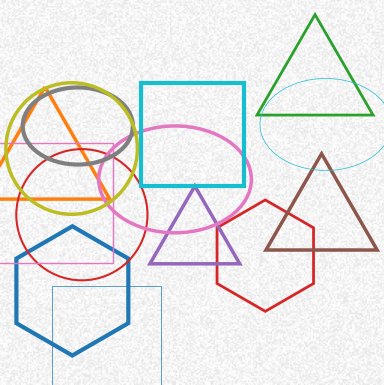[{"shape": "hexagon", "thickness": 3, "radius": 0.84, "center": [0.188, 0.244]}, {"shape": "square", "thickness": 0.5, "radius": 0.71, "center": [0.277, 0.116]}, {"shape": "triangle", "thickness": 2.5, "radius": 0.97, "center": [0.117, 0.58]}, {"shape": "triangle", "thickness": 2, "radius": 0.87, "center": [0.818, 0.788]}, {"shape": "circle", "thickness": 1.5, "radius": 0.85, "center": [0.213, 0.442]}, {"shape": "hexagon", "thickness": 2, "radius": 0.72, "center": [0.689, 0.336]}, {"shape": "triangle", "thickness": 2.5, "radius": 0.67, "center": [0.506, 0.382]}, {"shape": "triangle", "thickness": 2.5, "radius": 0.83, "center": [0.835, 0.434]}, {"shape": "oval", "thickness": 2.5, "radius": 0.99, "center": [0.455, 0.534]}, {"shape": "square", "thickness": 1, "radius": 0.78, "center": [0.138, 0.473]}, {"shape": "oval", "thickness": 3, "radius": 0.71, "center": [0.202, 0.673]}, {"shape": "circle", "thickness": 2.5, "radius": 0.85, "center": [0.186, 0.614]}, {"shape": "oval", "thickness": 0.5, "radius": 0.85, "center": [0.846, 0.677]}, {"shape": "square", "thickness": 3, "radius": 0.67, "center": [0.5, 0.651]}]